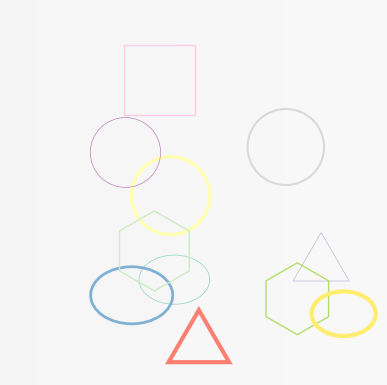[{"shape": "oval", "thickness": 0.5, "radius": 0.46, "center": [0.45, 0.274]}, {"shape": "circle", "thickness": 2.5, "radius": 0.51, "center": [0.44, 0.492]}, {"shape": "triangle", "thickness": 0.5, "radius": 0.42, "center": [0.829, 0.312]}, {"shape": "triangle", "thickness": 3, "radius": 0.45, "center": [0.513, 0.104]}, {"shape": "oval", "thickness": 2, "radius": 0.53, "center": [0.34, 0.233]}, {"shape": "hexagon", "thickness": 1, "radius": 0.47, "center": [0.767, 0.224]}, {"shape": "square", "thickness": 1, "radius": 0.46, "center": [0.412, 0.793]}, {"shape": "circle", "thickness": 1.5, "radius": 0.49, "center": [0.738, 0.618]}, {"shape": "circle", "thickness": 0.5, "radius": 0.45, "center": [0.324, 0.604]}, {"shape": "hexagon", "thickness": 1, "radius": 0.52, "center": [0.398, 0.348]}, {"shape": "oval", "thickness": 3, "radius": 0.41, "center": [0.887, 0.185]}]